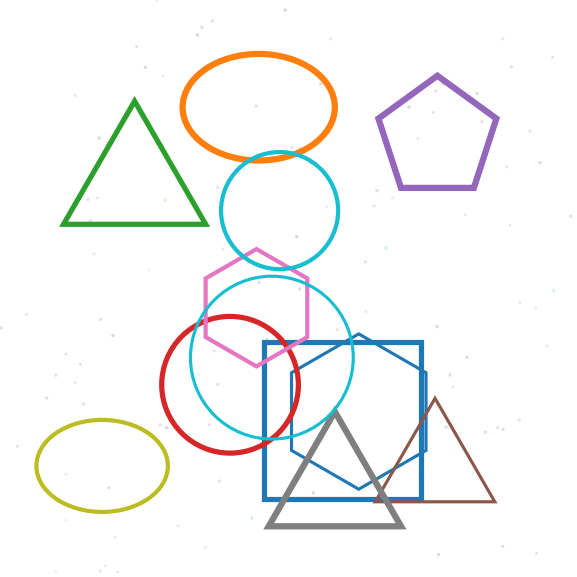[{"shape": "hexagon", "thickness": 1.5, "radius": 0.67, "center": [0.621, 0.286]}, {"shape": "square", "thickness": 2.5, "radius": 0.68, "center": [0.594, 0.27]}, {"shape": "oval", "thickness": 3, "radius": 0.66, "center": [0.448, 0.813]}, {"shape": "triangle", "thickness": 2.5, "radius": 0.71, "center": [0.233, 0.682]}, {"shape": "circle", "thickness": 2.5, "radius": 0.59, "center": [0.398, 0.333]}, {"shape": "pentagon", "thickness": 3, "radius": 0.54, "center": [0.757, 0.761]}, {"shape": "triangle", "thickness": 1.5, "radius": 0.6, "center": [0.753, 0.19]}, {"shape": "hexagon", "thickness": 2, "radius": 0.51, "center": [0.444, 0.466]}, {"shape": "triangle", "thickness": 3, "radius": 0.66, "center": [0.58, 0.154]}, {"shape": "oval", "thickness": 2, "radius": 0.57, "center": [0.177, 0.192]}, {"shape": "circle", "thickness": 2, "radius": 0.51, "center": [0.484, 0.634]}, {"shape": "circle", "thickness": 1.5, "radius": 0.7, "center": [0.471, 0.38]}]